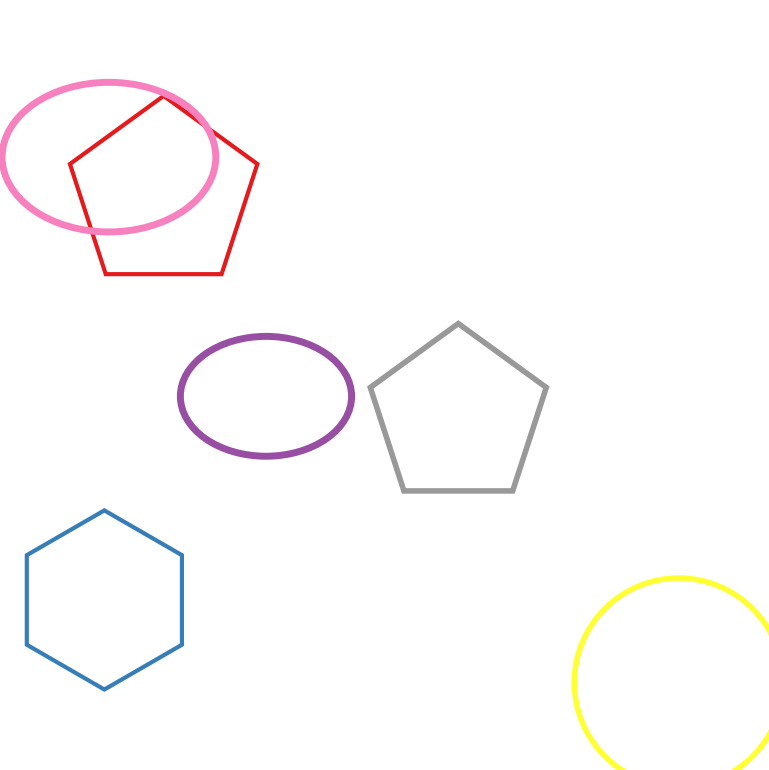[{"shape": "pentagon", "thickness": 1.5, "radius": 0.64, "center": [0.213, 0.747]}, {"shape": "hexagon", "thickness": 1.5, "radius": 0.58, "center": [0.136, 0.221]}, {"shape": "oval", "thickness": 2.5, "radius": 0.56, "center": [0.345, 0.485]}, {"shape": "circle", "thickness": 2, "radius": 0.68, "center": [0.881, 0.114]}, {"shape": "oval", "thickness": 2.5, "radius": 0.69, "center": [0.141, 0.796]}, {"shape": "pentagon", "thickness": 2, "radius": 0.6, "center": [0.595, 0.46]}]